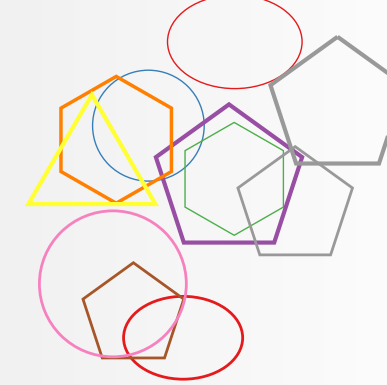[{"shape": "oval", "thickness": 1, "radius": 0.87, "center": [0.606, 0.891]}, {"shape": "oval", "thickness": 2, "radius": 0.77, "center": [0.473, 0.123]}, {"shape": "circle", "thickness": 1, "radius": 0.72, "center": [0.383, 0.674]}, {"shape": "hexagon", "thickness": 1, "radius": 0.73, "center": [0.604, 0.535]}, {"shape": "pentagon", "thickness": 3, "radius": 0.99, "center": [0.591, 0.53]}, {"shape": "hexagon", "thickness": 2.5, "radius": 0.82, "center": [0.3, 0.637]}, {"shape": "triangle", "thickness": 3, "radius": 0.95, "center": [0.237, 0.565]}, {"shape": "pentagon", "thickness": 2, "radius": 0.68, "center": [0.344, 0.181]}, {"shape": "circle", "thickness": 2, "radius": 0.95, "center": [0.291, 0.263]}, {"shape": "pentagon", "thickness": 2, "radius": 0.78, "center": [0.762, 0.464]}, {"shape": "pentagon", "thickness": 3, "radius": 0.91, "center": [0.871, 0.722]}]